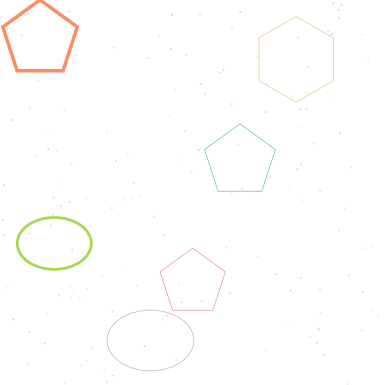[{"shape": "pentagon", "thickness": 0.5, "radius": 0.48, "center": [0.623, 0.581]}, {"shape": "pentagon", "thickness": 2.5, "radius": 0.51, "center": [0.104, 0.899]}, {"shape": "pentagon", "thickness": 0.5, "radius": 0.45, "center": [0.501, 0.266]}, {"shape": "oval", "thickness": 2, "radius": 0.48, "center": [0.141, 0.368]}, {"shape": "hexagon", "thickness": 0.5, "radius": 0.56, "center": [0.769, 0.846]}, {"shape": "oval", "thickness": 0.5, "radius": 0.56, "center": [0.391, 0.116]}]